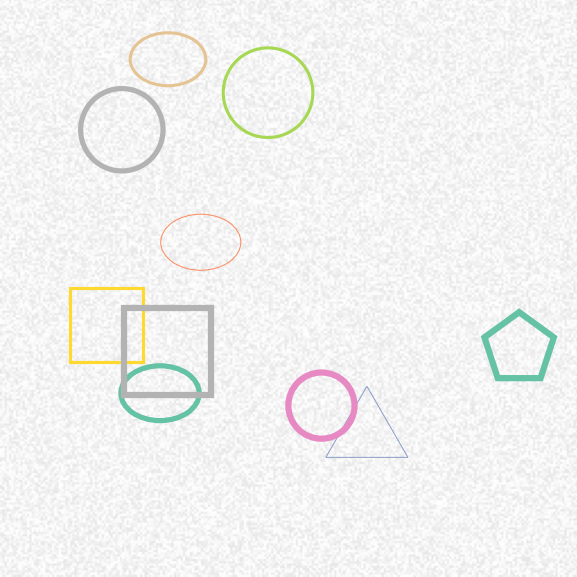[{"shape": "pentagon", "thickness": 3, "radius": 0.32, "center": [0.899, 0.395]}, {"shape": "oval", "thickness": 2.5, "radius": 0.34, "center": [0.277, 0.318]}, {"shape": "oval", "thickness": 0.5, "radius": 0.35, "center": [0.348, 0.58]}, {"shape": "triangle", "thickness": 0.5, "radius": 0.41, "center": [0.635, 0.248]}, {"shape": "circle", "thickness": 3, "radius": 0.29, "center": [0.557, 0.297]}, {"shape": "circle", "thickness": 1.5, "radius": 0.39, "center": [0.464, 0.839]}, {"shape": "square", "thickness": 1.5, "radius": 0.32, "center": [0.185, 0.436]}, {"shape": "oval", "thickness": 1.5, "radius": 0.33, "center": [0.291, 0.897]}, {"shape": "circle", "thickness": 2.5, "radius": 0.36, "center": [0.211, 0.774]}, {"shape": "square", "thickness": 3, "radius": 0.38, "center": [0.29, 0.391]}]